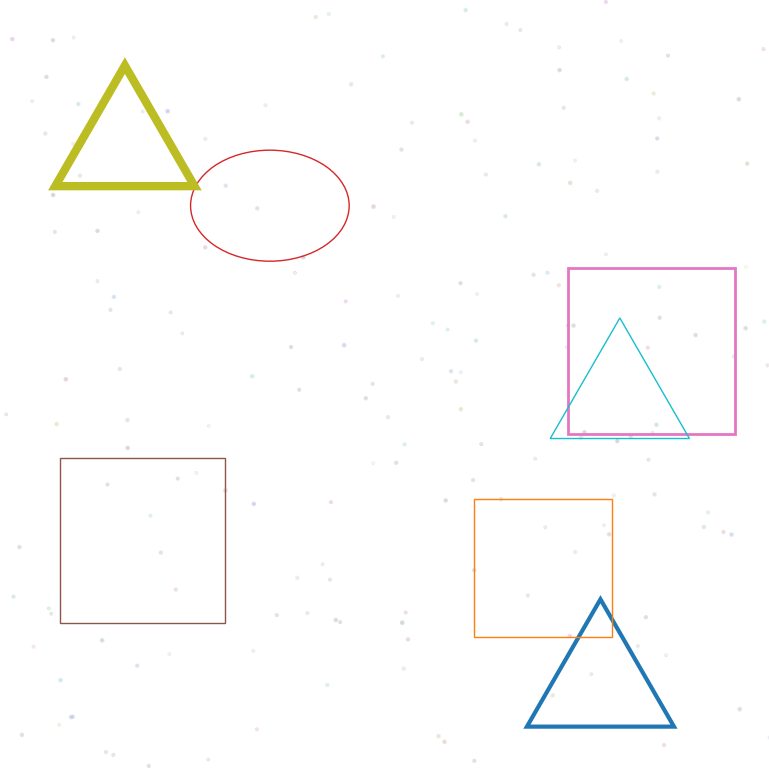[{"shape": "triangle", "thickness": 1.5, "radius": 0.55, "center": [0.78, 0.111]}, {"shape": "square", "thickness": 0.5, "radius": 0.45, "center": [0.705, 0.263]}, {"shape": "oval", "thickness": 0.5, "radius": 0.51, "center": [0.35, 0.733]}, {"shape": "square", "thickness": 0.5, "radius": 0.53, "center": [0.185, 0.298]}, {"shape": "square", "thickness": 1, "radius": 0.54, "center": [0.846, 0.544]}, {"shape": "triangle", "thickness": 3, "radius": 0.52, "center": [0.162, 0.81]}, {"shape": "triangle", "thickness": 0.5, "radius": 0.52, "center": [0.805, 0.483]}]